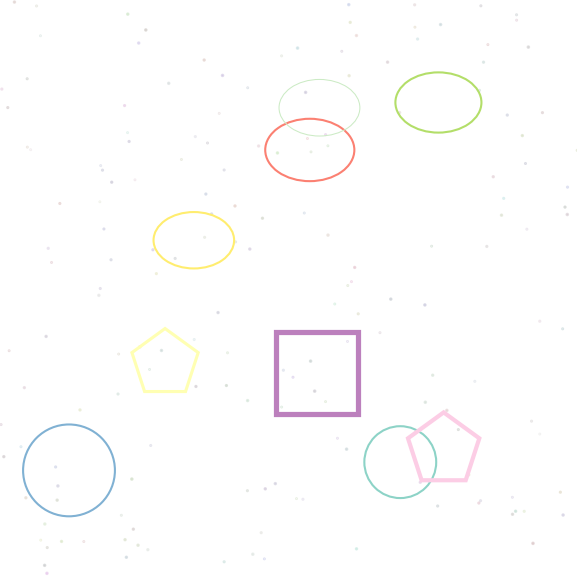[{"shape": "circle", "thickness": 1, "radius": 0.31, "center": [0.693, 0.199]}, {"shape": "pentagon", "thickness": 1.5, "radius": 0.3, "center": [0.286, 0.37]}, {"shape": "oval", "thickness": 1, "radius": 0.39, "center": [0.536, 0.739]}, {"shape": "circle", "thickness": 1, "radius": 0.4, "center": [0.119, 0.185]}, {"shape": "oval", "thickness": 1, "radius": 0.37, "center": [0.759, 0.822]}, {"shape": "pentagon", "thickness": 2, "radius": 0.32, "center": [0.768, 0.22]}, {"shape": "square", "thickness": 2.5, "radius": 0.36, "center": [0.549, 0.353]}, {"shape": "oval", "thickness": 0.5, "radius": 0.35, "center": [0.553, 0.813]}, {"shape": "oval", "thickness": 1, "radius": 0.35, "center": [0.336, 0.583]}]